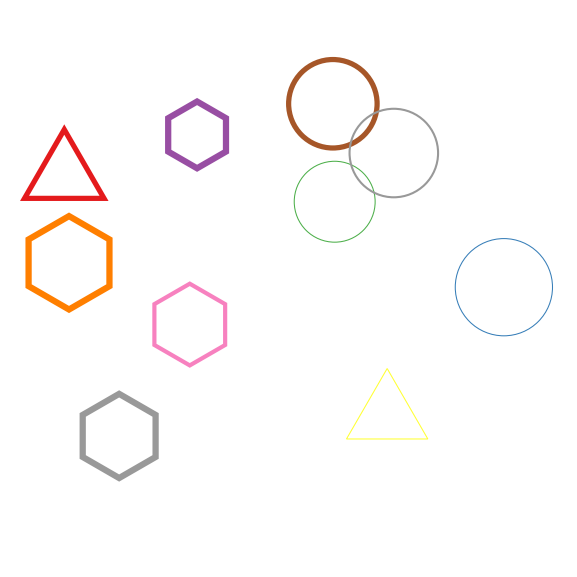[{"shape": "triangle", "thickness": 2.5, "radius": 0.4, "center": [0.111, 0.695]}, {"shape": "circle", "thickness": 0.5, "radius": 0.42, "center": [0.873, 0.502]}, {"shape": "circle", "thickness": 0.5, "radius": 0.35, "center": [0.58, 0.65]}, {"shape": "hexagon", "thickness": 3, "radius": 0.29, "center": [0.341, 0.766]}, {"shape": "hexagon", "thickness": 3, "radius": 0.4, "center": [0.12, 0.544]}, {"shape": "triangle", "thickness": 0.5, "radius": 0.41, "center": [0.67, 0.28]}, {"shape": "circle", "thickness": 2.5, "radius": 0.38, "center": [0.576, 0.819]}, {"shape": "hexagon", "thickness": 2, "radius": 0.35, "center": [0.329, 0.437]}, {"shape": "hexagon", "thickness": 3, "radius": 0.36, "center": [0.206, 0.244]}, {"shape": "circle", "thickness": 1, "radius": 0.38, "center": [0.682, 0.734]}]